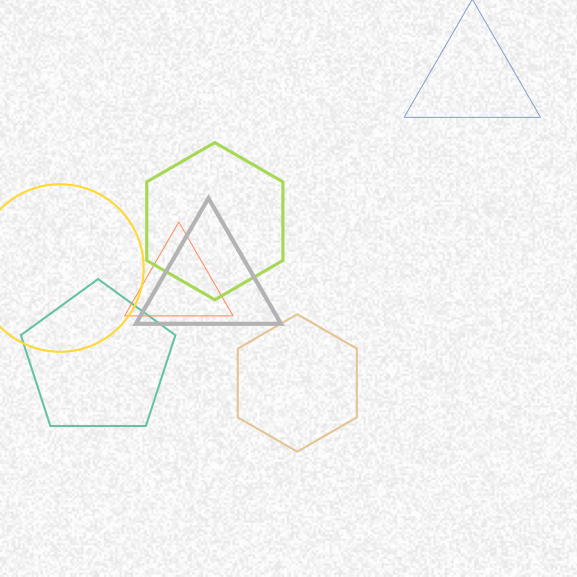[{"shape": "pentagon", "thickness": 1, "radius": 0.7, "center": [0.17, 0.375]}, {"shape": "triangle", "thickness": 0.5, "radius": 0.54, "center": [0.31, 0.506]}, {"shape": "triangle", "thickness": 0.5, "radius": 0.68, "center": [0.818, 0.864]}, {"shape": "hexagon", "thickness": 1.5, "radius": 0.68, "center": [0.372, 0.616]}, {"shape": "circle", "thickness": 1, "radius": 0.73, "center": [0.104, 0.535]}, {"shape": "hexagon", "thickness": 1, "radius": 0.6, "center": [0.515, 0.336]}, {"shape": "triangle", "thickness": 2, "radius": 0.73, "center": [0.361, 0.511]}]